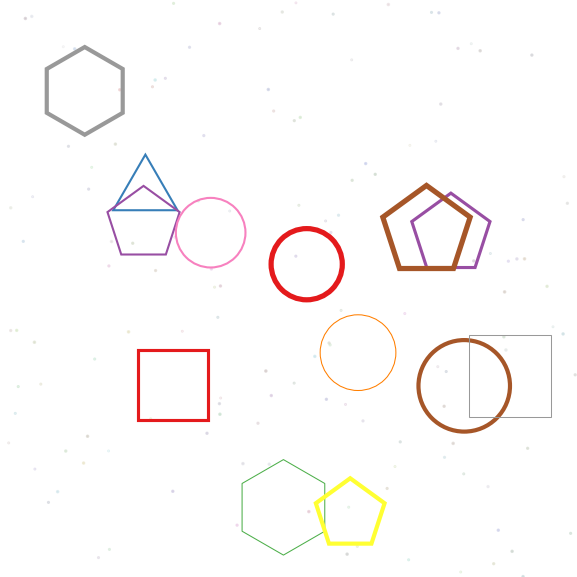[{"shape": "circle", "thickness": 2.5, "radius": 0.31, "center": [0.531, 0.542]}, {"shape": "square", "thickness": 1.5, "radius": 0.3, "center": [0.299, 0.333]}, {"shape": "triangle", "thickness": 1, "radius": 0.32, "center": [0.252, 0.667]}, {"shape": "hexagon", "thickness": 0.5, "radius": 0.41, "center": [0.491, 0.121]}, {"shape": "pentagon", "thickness": 1, "radius": 0.33, "center": [0.249, 0.612]}, {"shape": "pentagon", "thickness": 1.5, "radius": 0.36, "center": [0.781, 0.593]}, {"shape": "circle", "thickness": 0.5, "radius": 0.33, "center": [0.62, 0.388]}, {"shape": "pentagon", "thickness": 2, "radius": 0.31, "center": [0.606, 0.108]}, {"shape": "circle", "thickness": 2, "radius": 0.4, "center": [0.804, 0.331]}, {"shape": "pentagon", "thickness": 2.5, "radius": 0.4, "center": [0.739, 0.598]}, {"shape": "circle", "thickness": 1, "radius": 0.3, "center": [0.365, 0.596]}, {"shape": "square", "thickness": 0.5, "radius": 0.35, "center": [0.883, 0.348]}, {"shape": "hexagon", "thickness": 2, "radius": 0.38, "center": [0.147, 0.842]}]